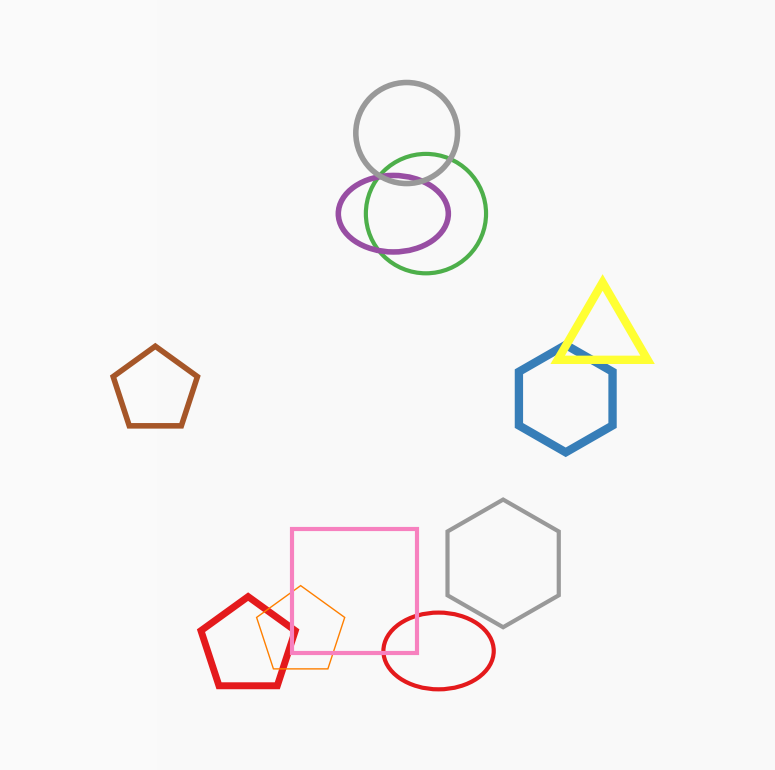[{"shape": "oval", "thickness": 1.5, "radius": 0.36, "center": [0.566, 0.155]}, {"shape": "pentagon", "thickness": 2.5, "radius": 0.32, "center": [0.32, 0.161]}, {"shape": "hexagon", "thickness": 3, "radius": 0.35, "center": [0.73, 0.482]}, {"shape": "circle", "thickness": 1.5, "radius": 0.39, "center": [0.55, 0.723]}, {"shape": "oval", "thickness": 2, "radius": 0.35, "center": [0.508, 0.722]}, {"shape": "pentagon", "thickness": 0.5, "radius": 0.3, "center": [0.388, 0.18]}, {"shape": "triangle", "thickness": 3, "radius": 0.33, "center": [0.778, 0.566]}, {"shape": "pentagon", "thickness": 2, "radius": 0.29, "center": [0.2, 0.493]}, {"shape": "square", "thickness": 1.5, "radius": 0.4, "center": [0.458, 0.232]}, {"shape": "hexagon", "thickness": 1.5, "radius": 0.41, "center": [0.649, 0.268]}, {"shape": "circle", "thickness": 2, "radius": 0.33, "center": [0.525, 0.827]}]